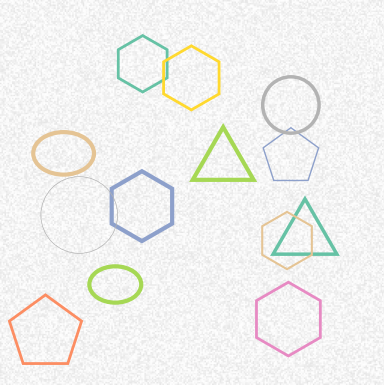[{"shape": "hexagon", "thickness": 2, "radius": 0.37, "center": [0.371, 0.834]}, {"shape": "triangle", "thickness": 2.5, "radius": 0.48, "center": [0.792, 0.388]}, {"shape": "pentagon", "thickness": 2, "radius": 0.49, "center": [0.118, 0.135]}, {"shape": "hexagon", "thickness": 3, "radius": 0.45, "center": [0.369, 0.465]}, {"shape": "pentagon", "thickness": 1, "radius": 0.38, "center": [0.756, 0.593]}, {"shape": "hexagon", "thickness": 2, "radius": 0.48, "center": [0.749, 0.171]}, {"shape": "oval", "thickness": 3, "radius": 0.34, "center": [0.299, 0.261]}, {"shape": "triangle", "thickness": 3, "radius": 0.46, "center": [0.58, 0.578]}, {"shape": "hexagon", "thickness": 2, "radius": 0.42, "center": [0.497, 0.798]}, {"shape": "oval", "thickness": 3, "radius": 0.39, "center": [0.165, 0.602]}, {"shape": "hexagon", "thickness": 1.5, "radius": 0.37, "center": [0.746, 0.375]}, {"shape": "circle", "thickness": 0.5, "radius": 0.5, "center": [0.206, 0.442]}, {"shape": "circle", "thickness": 2.5, "radius": 0.37, "center": [0.756, 0.727]}]